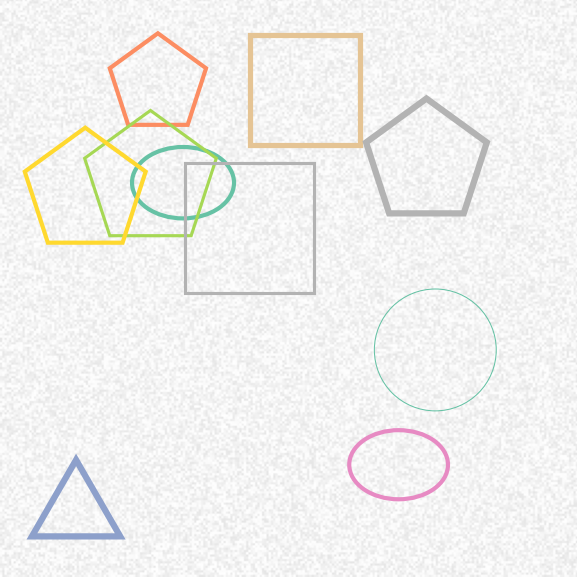[{"shape": "oval", "thickness": 2, "radius": 0.44, "center": [0.317, 0.683]}, {"shape": "circle", "thickness": 0.5, "radius": 0.53, "center": [0.754, 0.393]}, {"shape": "pentagon", "thickness": 2, "radius": 0.44, "center": [0.273, 0.854]}, {"shape": "triangle", "thickness": 3, "radius": 0.44, "center": [0.132, 0.114]}, {"shape": "oval", "thickness": 2, "radius": 0.43, "center": [0.69, 0.194]}, {"shape": "pentagon", "thickness": 1.5, "radius": 0.6, "center": [0.261, 0.688]}, {"shape": "pentagon", "thickness": 2, "radius": 0.55, "center": [0.148, 0.668]}, {"shape": "square", "thickness": 2.5, "radius": 0.48, "center": [0.528, 0.843]}, {"shape": "pentagon", "thickness": 3, "radius": 0.55, "center": [0.738, 0.719]}, {"shape": "square", "thickness": 1.5, "radius": 0.56, "center": [0.432, 0.605]}]